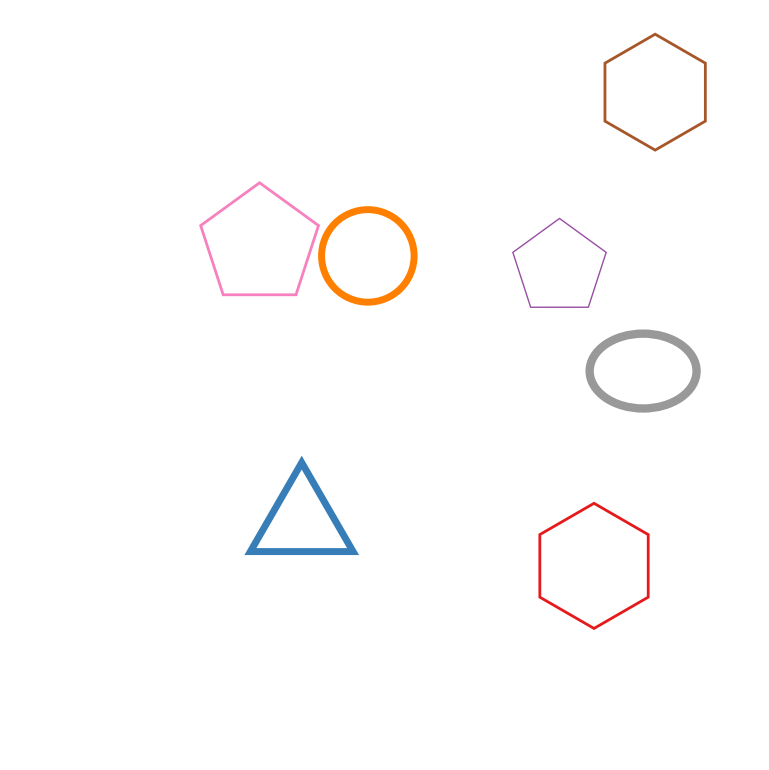[{"shape": "hexagon", "thickness": 1, "radius": 0.41, "center": [0.771, 0.265]}, {"shape": "triangle", "thickness": 2.5, "radius": 0.39, "center": [0.392, 0.322]}, {"shape": "pentagon", "thickness": 0.5, "radius": 0.32, "center": [0.727, 0.653]}, {"shape": "circle", "thickness": 2.5, "radius": 0.3, "center": [0.478, 0.668]}, {"shape": "hexagon", "thickness": 1, "radius": 0.38, "center": [0.851, 0.88]}, {"shape": "pentagon", "thickness": 1, "radius": 0.4, "center": [0.337, 0.682]}, {"shape": "oval", "thickness": 3, "radius": 0.35, "center": [0.835, 0.518]}]